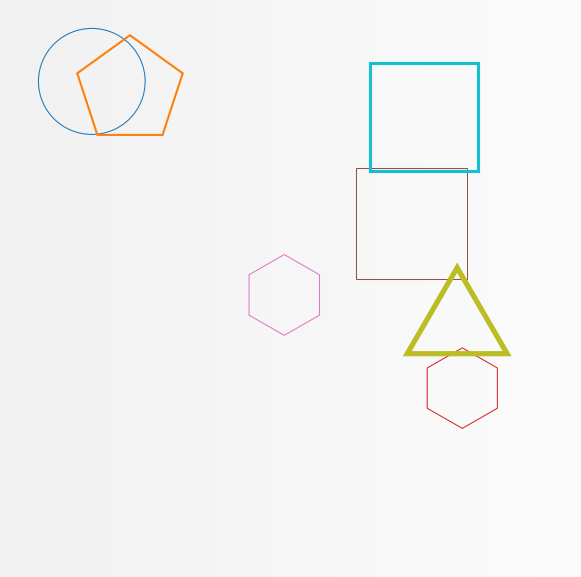[{"shape": "circle", "thickness": 0.5, "radius": 0.46, "center": [0.158, 0.858]}, {"shape": "pentagon", "thickness": 1, "radius": 0.48, "center": [0.224, 0.843]}, {"shape": "hexagon", "thickness": 0.5, "radius": 0.35, "center": [0.795, 0.327]}, {"shape": "square", "thickness": 0.5, "radius": 0.48, "center": [0.708, 0.612]}, {"shape": "hexagon", "thickness": 0.5, "radius": 0.35, "center": [0.489, 0.488]}, {"shape": "triangle", "thickness": 2.5, "radius": 0.5, "center": [0.787, 0.436]}, {"shape": "square", "thickness": 1.5, "radius": 0.47, "center": [0.729, 0.797]}]